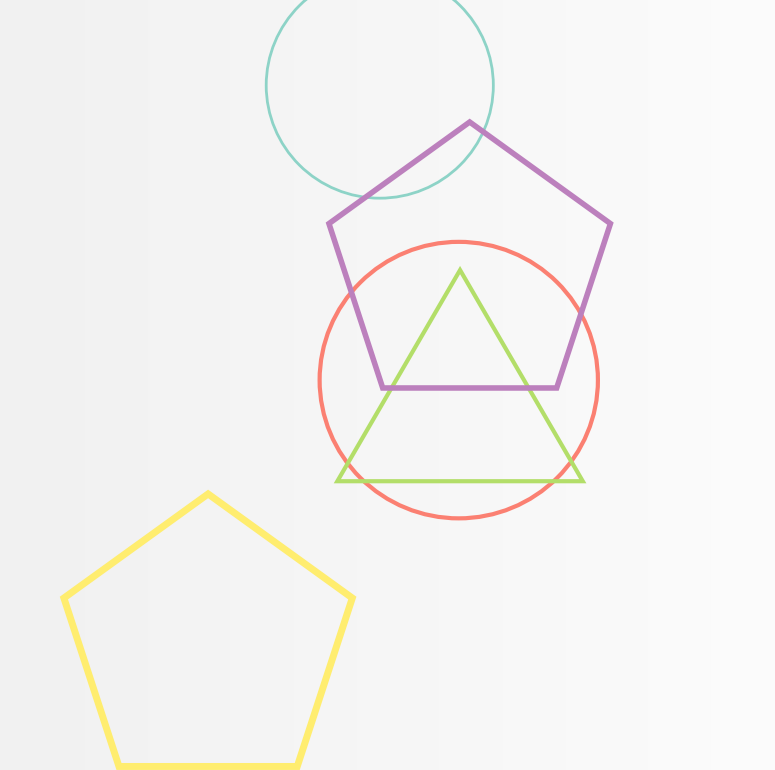[{"shape": "circle", "thickness": 1, "radius": 0.73, "center": [0.49, 0.889]}, {"shape": "circle", "thickness": 1.5, "radius": 0.9, "center": [0.592, 0.506]}, {"shape": "triangle", "thickness": 1.5, "radius": 0.91, "center": [0.594, 0.466]}, {"shape": "pentagon", "thickness": 2, "radius": 0.95, "center": [0.606, 0.651]}, {"shape": "pentagon", "thickness": 2.5, "radius": 0.98, "center": [0.269, 0.163]}]